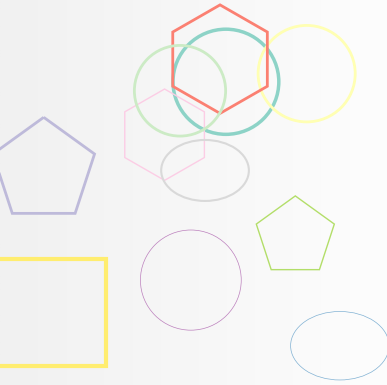[{"shape": "circle", "thickness": 2.5, "radius": 0.68, "center": [0.583, 0.788]}, {"shape": "circle", "thickness": 2, "radius": 0.63, "center": [0.791, 0.809]}, {"shape": "pentagon", "thickness": 2, "radius": 0.69, "center": [0.113, 0.557]}, {"shape": "hexagon", "thickness": 2, "radius": 0.7, "center": [0.568, 0.846]}, {"shape": "oval", "thickness": 0.5, "radius": 0.64, "center": [0.877, 0.102]}, {"shape": "pentagon", "thickness": 1, "radius": 0.53, "center": [0.762, 0.385]}, {"shape": "hexagon", "thickness": 1, "radius": 0.59, "center": [0.425, 0.65]}, {"shape": "oval", "thickness": 1.5, "radius": 0.57, "center": [0.529, 0.557]}, {"shape": "circle", "thickness": 0.5, "radius": 0.65, "center": [0.492, 0.272]}, {"shape": "circle", "thickness": 2, "radius": 0.59, "center": [0.465, 0.764]}, {"shape": "square", "thickness": 3, "radius": 0.7, "center": [0.135, 0.188]}]